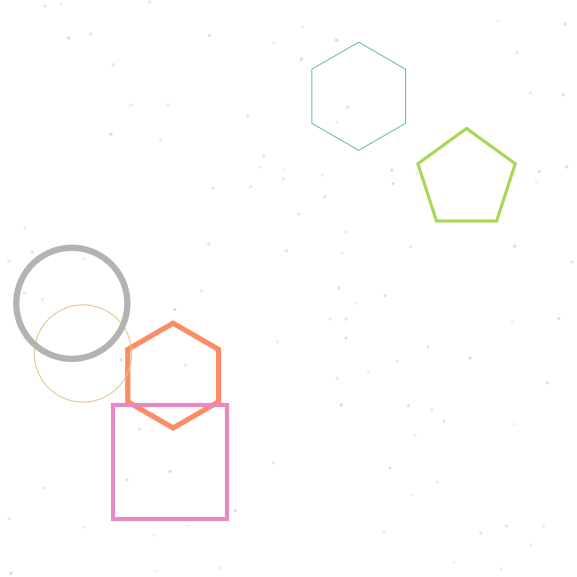[{"shape": "hexagon", "thickness": 0.5, "radius": 0.47, "center": [0.621, 0.832]}, {"shape": "hexagon", "thickness": 2.5, "radius": 0.45, "center": [0.3, 0.349]}, {"shape": "square", "thickness": 2, "radius": 0.49, "center": [0.295, 0.2]}, {"shape": "pentagon", "thickness": 1.5, "radius": 0.44, "center": [0.808, 0.688]}, {"shape": "circle", "thickness": 0.5, "radius": 0.42, "center": [0.144, 0.387]}, {"shape": "circle", "thickness": 3, "radius": 0.48, "center": [0.124, 0.474]}]